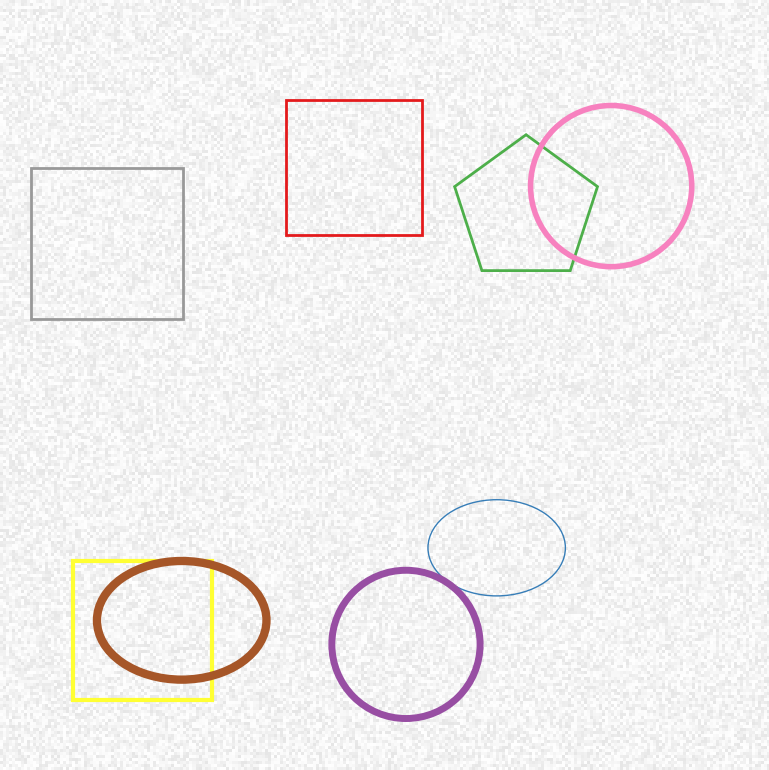[{"shape": "square", "thickness": 1, "radius": 0.44, "center": [0.46, 0.782]}, {"shape": "oval", "thickness": 0.5, "radius": 0.45, "center": [0.645, 0.289]}, {"shape": "pentagon", "thickness": 1, "radius": 0.49, "center": [0.683, 0.727]}, {"shape": "circle", "thickness": 2.5, "radius": 0.48, "center": [0.527, 0.163]}, {"shape": "square", "thickness": 1.5, "radius": 0.45, "center": [0.185, 0.181]}, {"shape": "oval", "thickness": 3, "radius": 0.55, "center": [0.236, 0.194]}, {"shape": "circle", "thickness": 2, "radius": 0.52, "center": [0.794, 0.758]}, {"shape": "square", "thickness": 1, "radius": 0.49, "center": [0.139, 0.684]}]